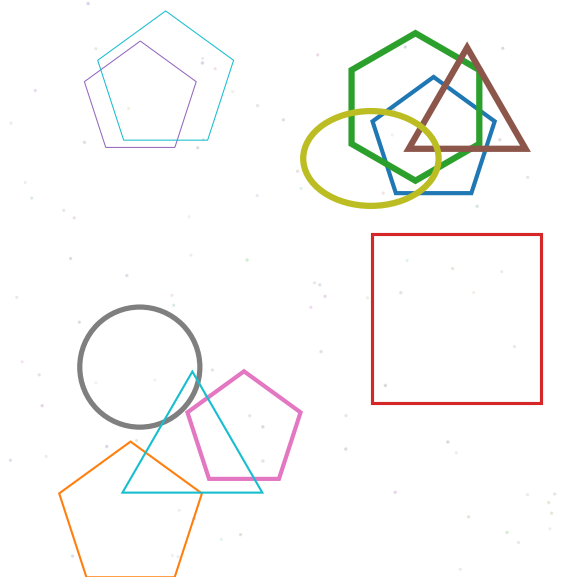[{"shape": "pentagon", "thickness": 2, "radius": 0.56, "center": [0.751, 0.755]}, {"shape": "pentagon", "thickness": 1, "radius": 0.65, "center": [0.226, 0.105]}, {"shape": "hexagon", "thickness": 3, "radius": 0.64, "center": [0.719, 0.814]}, {"shape": "square", "thickness": 1.5, "radius": 0.73, "center": [0.791, 0.447]}, {"shape": "pentagon", "thickness": 0.5, "radius": 0.51, "center": [0.243, 0.826]}, {"shape": "triangle", "thickness": 3, "radius": 0.58, "center": [0.809, 0.8]}, {"shape": "pentagon", "thickness": 2, "radius": 0.51, "center": [0.423, 0.253]}, {"shape": "circle", "thickness": 2.5, "radius": 0.52, "center": [0.242, 0.363]}, {"shape": "oval", "thickness": 3, "radius": 0.59, "center": [0.642, 0.725]}, {"shape": "pentagon", "thickness": 0.5, "radius": 0.62, "center": [0.287, 0.857]}, {"shape": "triangle", "thickness": 1, "radius": 0.7, "center": [0.333, 0.216]}]